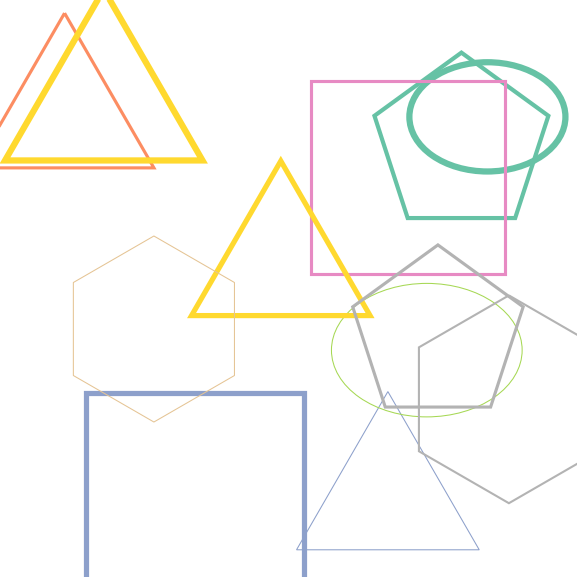[{"shape": "pentagon", "thickness": 2, "radius": 0.79, "center": [0.799, 0.75]}, {"shape": "oval", "thickness": 3, "radius": 0.68, "center": [0.844, 0.797]}, {"shape": "triangle", "thickness": 1.5, "radius": 0.89, "center": [0.112, 0.798]}, {"shape": "triangle", "thickness": 0.5, "radius": 0.91, "center": [0.672, 0.138]}, {"shape": "square", "thickness": 2.5, "radius": 0.94, "center": [0.337, 0.13]}, {"shape": "square", "thickness": 1.5, "radius": 0.84, "center": [0.707, 0.692]}, {"shape": "oval", "thickness": 0.5, "radius": 0.83, "center": [0.739, 0.393]}, {"shape": "triangle", "thickness": 2.5, "radius": 0.89, "center": [0.486, 0.542]}, {"shape": "triangle", "thickness": 3, "radius": 0.99, "center": [0.18, 0.82]}, {"shape": "hexagon", "thickness": 0.5, "radius": 0.81, "center": [0.267, 0.429]}, {"shape": "pentagon", "thickness": 1.5, "radius": 0.78, "center": [0.758, 0.42]}, {"shape": "hexagon", "thickness": 1, "radius": 0.9, "center": [0.881, 0.308]}]